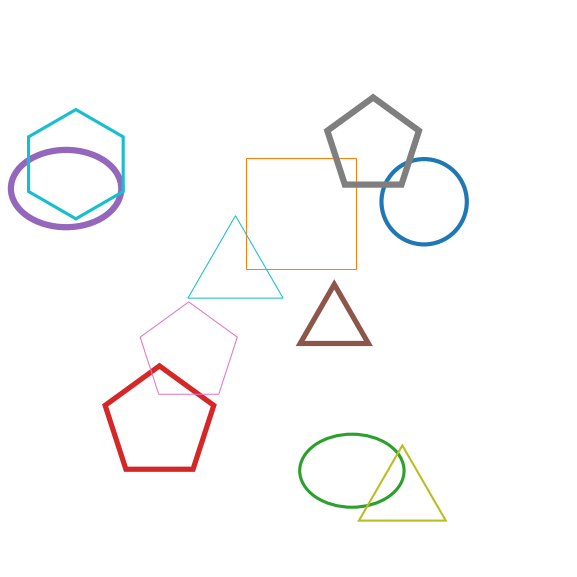[{"shape": "circle", "thickness": 2, "radius": 0.37, "center": [0.734, 0.65]}, {"shape": "square", "thickness": 0.5, "radius": 0.48, "center": [0.521, 0.63]}, {"shape": "oval", "thickness": 1.5, "radius": 0.45, "center": [0.609, 0.184]}, {"shape": "pentagon", "thickness": 2.5, "radius": 0.49, "center": [0.276, 0.267]}, {"shape": "oval", "thickness": 3, "radius": 0.48, "center": [0.114, 0.673]}, {"shape": "triangle", "thickness": 2.5, "radius": 0.34, "center": [0.579, 0.438]}, {"shape": "pentagon", "thickness": 0.5, "radius": 0.44, "center": [0.327, 0.388]}, {"shape": "pentagon", "thickness": 3, "radius": 0.42, "center": [0.646, 0.747]}, {"shape": "triangle", "thickness": 1, "radius": 0.43, "center": [0.697, 0.141]}, {"shape": "hexagon", "thickness": 1.5, "radius": 0.47, "center": [0.131, 0.715]}, {"shape": "triangle", "thickness": 0.5, "radius": 0.48, "center": [0.408, 0.53]}]